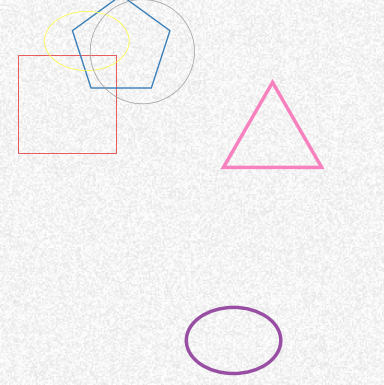[{"shape": "square", "thickness": 0.5, "radius": 0.63, "center": [0.173, 0.73]}, {"shape": "pentagon", "thickness": 1, "radius": 0.67, "center": [0.315, 0.879]}, {"shape": "oval", "thickness": 2.5, "radius": 0.61, "center": [0.607, 0.116]}, {"shape": "oval", "thickness": 0.5, "radius": 0.55, "center": [0.225, 0.894]}, {"shape": "triangle", "thickness": 2.5, "radius": 0.74, "center": [0.708, 0.639]}, {"shape": "circle", "thickness": 0.5, "radius": 0.68, "center": [0.37, 0.866]}]